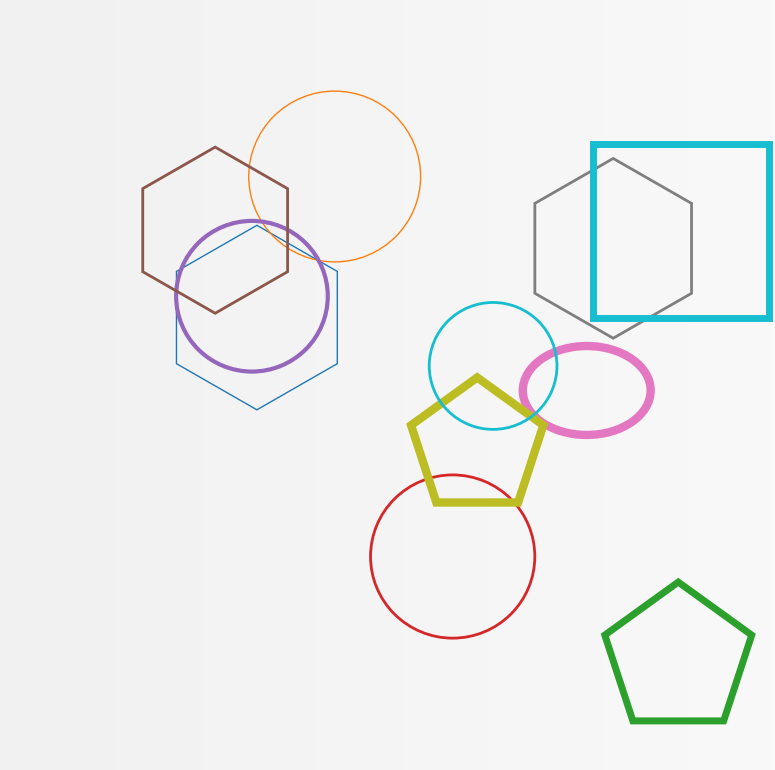[{"shape": "hexagon", "thickness": 0.5, "radius": 0.6, "center": [0.331, 0.588]}, {"shape": "circle", "thickness": 0.5, "radius": 0.55, "center": [0.432, 0.771]}, {"shape": "pentagon", "thickness": 2.5, "radius": 0.5, "center": [0.875, 0.144]}, {"shape": "circle", "thickness": 1, "radius": 0.53, "center": [0.584, 0.277]}, {"shape": "circle", "thickness": 1.5, "radius": 0.49, "center": [0.325, 0.615]}, {"shape": "hexagon", "thickness": 1, "radius": 0.54, "center": [0.278, 0.701]}, {"shape": "oval", "thickness": 3, "radius": 0.41, "center": [0.757, 0.493]}, {"shape": "hexagon", "thickness": 1, "radius": 0.58, "center": [0.791, 0.677]}, {"shape": "pentagon", "thickness": 3, "radius": 0.45, "center": [0.616, 0.42]}, {"shape": "square", "thickness": 2.5, "radius": 0.57, "center": [0.879, 0.7]}, {"shape": "circle", "thickness": 1, "radius": 0.41, "center": [0.636, 0.525]}]